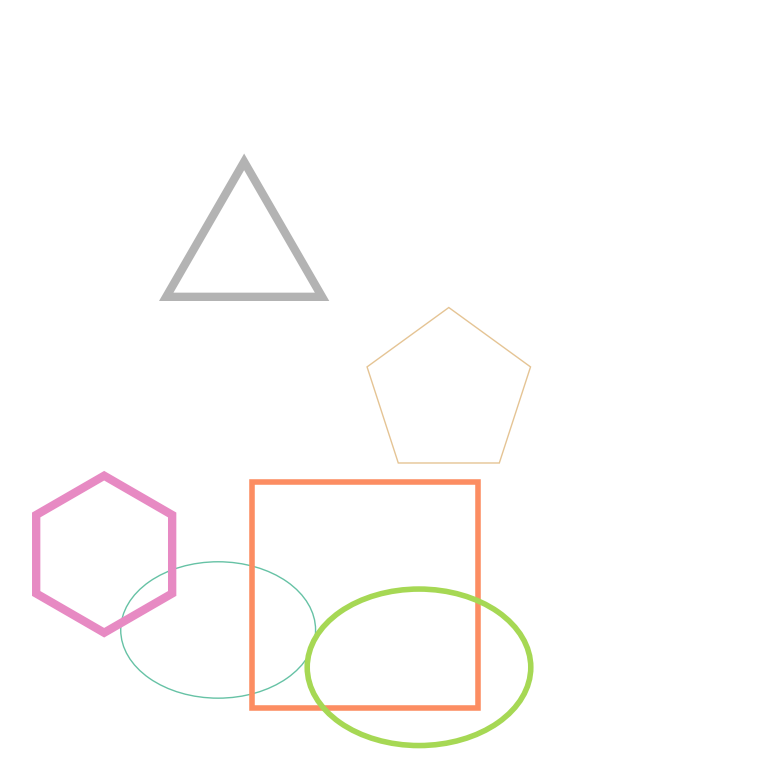[{"shape": "oval", "thickness": 0.5, "radius": 0.63, "center": [0.283, 0.182]}, {"shape": "square", "thickness": 2, "radius": 0.73, "center": [0.474, 0.228]}, {"shape": "hexagon", "thickness": 3, "radius": 0.51, "center": [0.135, 0.28]}, {"shape": "oval", "thickness": 2, "radius": 0.73, "center": [0.544, 0.133]}, {"shape": "pentagon", "thickness": 0.5, "radius": 0.56, "center": [0.583, 0.489]}, {"shape": "triangle", "thickness": 3, "radius": 0.58, "center": [0.317, 0.673]}]